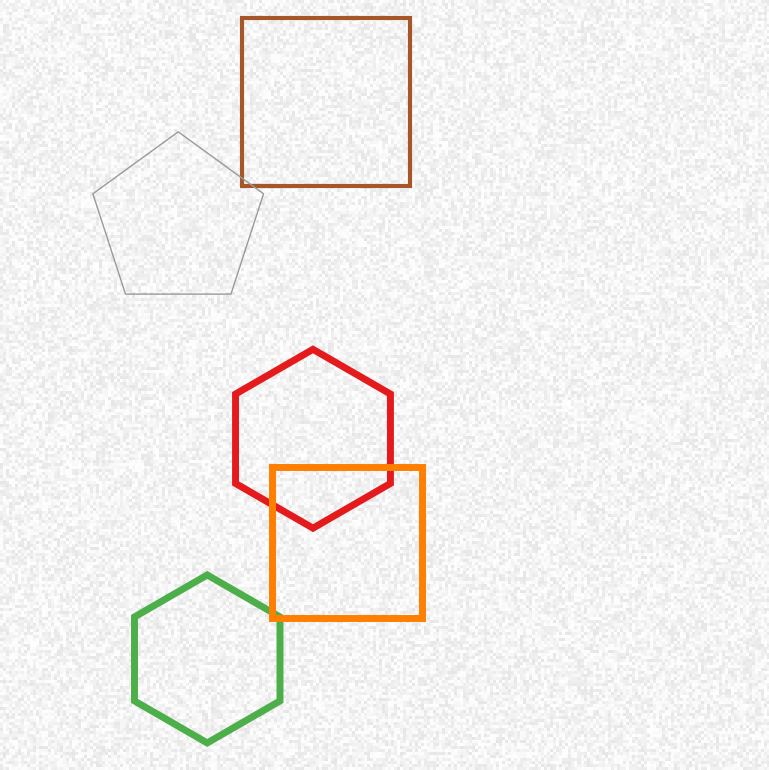[{"shape": "hexagon", "thickness": 2.5, "radius": 0.58, "center": [0.406, 0.43]}, {"shape": "hexagon", "thickness": 2.5, "radius": 0.55, "center": [0.269, 0.144]}, {"shape": "square", "thickness": 2.5, "radius": 0.49, "center": [0.451, 0.296]}, {"shape": "square", "thickness": 1.5, "radius": 0.55, "center": [0.424, 0.868]}, {"shape": "pentagon", "thickness": 0.5, "radius": 0.58, "center": [0.231, 0.712]}]